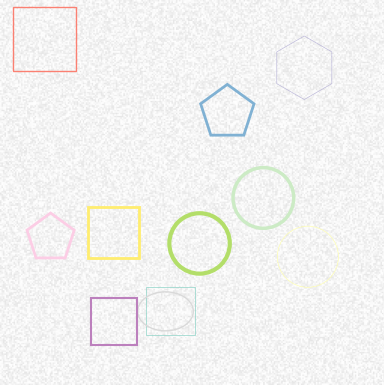[{"shape": "square", "thickness": 0.5, "radius": 0.32, "center": [0.443, 0.192]}, {"shape": "circle", "thickness": 0.5, "radius": 0.4, "center": [0.8, 0.333]}, {"shape": "hexagon", "thickness": 0.5, "radius": 0.41, "center": [0.79, 0.824]}, {"shape": "square", "thickness": 1, "radius": 0.41, "center": [0.116, 0.899]}, {"shape": "pentagon", "thickness": 2, "radius": 0.36, "center": [0.59, 0.708]}, {"shape": "circle", "thickness": 3, "radius": 0.39, "center": [0.518, 0.368]}, {"shape": "pentagon", "thickness": 2, "radius": 0.32, "center": [0.131, 0.382]}, {"shape": "oval", "thickness": 1, "radius": 0.36, "center": [0.43, 0.191]}, {"shape": "square", "thickness": 1.5, "radius": 0.3, "center": [0.296, 0.164]}, {"shape": "circle", "thickness": 2.5, "radius": 0.39, "center": [0.684, 0.486]}, {"shape": "square", "thickness": 2, "radius": 0.33, "center": [0.294, 0.395]}]